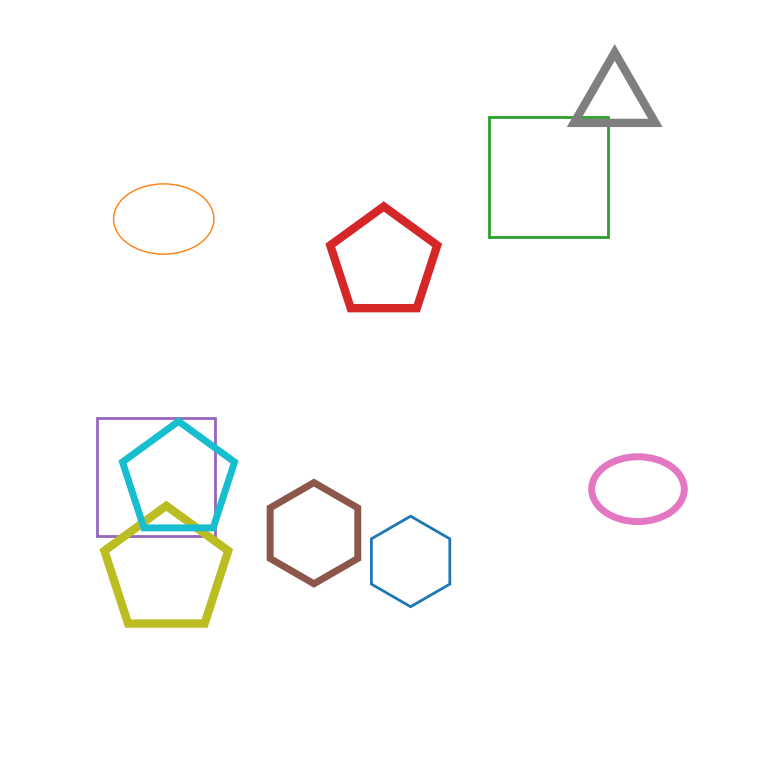[{"shape": "hexagon", "thickness": 1, "radius": 0.29, "center": [0.533, 0.271]}, {"shape": "oval", "thickness": 0.5, "radius": 0.33, "center": [0.213, 0.716]}, {"shape": "square", "thickness": 1, "radius": 0.39, "center": [0.712, 0.771]}, {"shape": "pentagon", "thickness": 3, "radius": 0.37, "center": [0.498, 0.659]}, {"shape": "square", "thickness": 1, "radius": 0.38, "center": [0.203, 0.38]}, {"shape": "hexagon", "thickness": 2.5, "radius": 0.33, "center": [0.408, 0.308]}, {"shape": "oval", "thickness": 2.5, "radius": 0.3, "center": [0.829, 0.365]}, {"shape": "triangle", "thickness": 3, "radius": 0.31, "center": [0.798, 0.871]}, {"shape": "pentagon", "thickness": 3, "radius": 0.42, "center": [0.216, 0.259]}, {"shape": "pentagon", "thickness": 2.5, "radius": 0.38, "center": [0.232, 0.376]}]